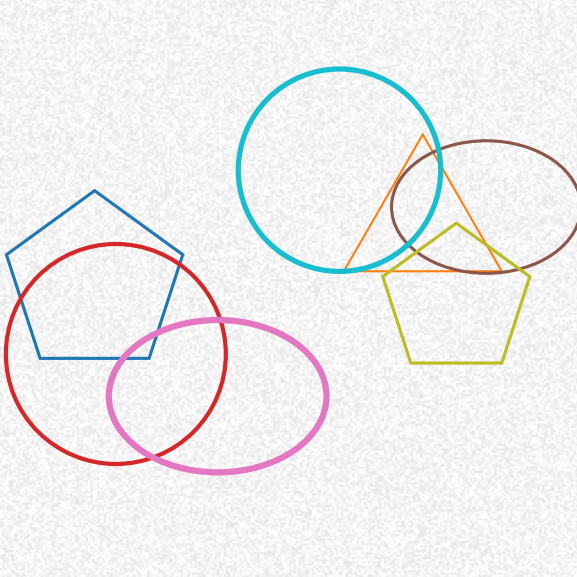[{"shape": "pentagon", "thickness": 1.5, "radius": 0.8, "center": [0.164, 0.508]}, {"shape": "triangle", "thickness": 1, "radius": 0.79, "center": [0.732, 0.608]}, {"shape": "circle", "thickness": 2, "radius": 0.95, "center": [0.201, 0.386]}, {"shape": "oval", "thickness": 1.5, "radius": 0.82, "center": [0.842, 0.641]}, {"shape": "oval", "thickness": 3, "radius": 0.94, "center": [0.377, 0.313]}, {"shape": "pentagon", "thickness": 1.5, "radius": 0.67, "center": [0.79, 0.479]}, {"shape": "circle", "thickness": 2.5, "radius": 0.88, "center": [0.588, 0.704]}]